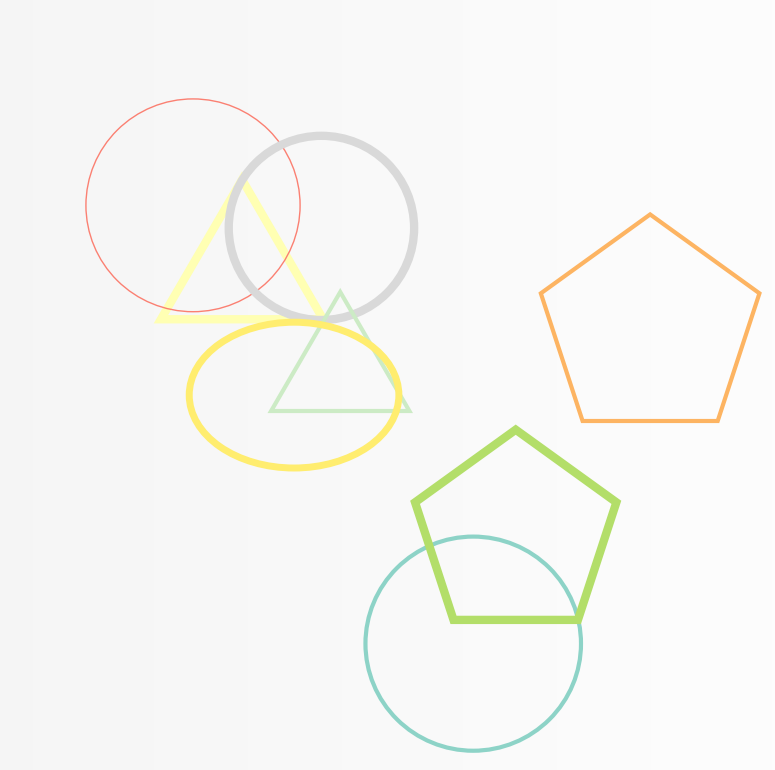[{"shape": "circle", "thickness": 1.5, "radius": 0.7, "center": [0.611, 0.164]}, {"shape": "triangle", "thickness": 3, "radius": 0.6, "center": [0.312, 0.646]}, {"shape": "circle", "thickness": 0.5, "radius": 0.69, "center": [0.249, 0.733]}, {"shape": "pentagon", "thickness": 1.5, "radius": 0.74, "center": [0.839, 0.573]}, {"shape": "pentagon", "thickness": 3, "radius": 0.68, "center": [0.665, 0.305]}, {"shape": "circle", "thickness": 3, "radius": 0.6, "center": [0.415, 0.704]}, {"shape": "triangle", "thickness": 1.5, "radius": 0.51, "center": [0.439, 0.518]}, {"shape": "oval", "thickness": 2.5, "radius": 0.68, "center": [0.379, 0.487]}]